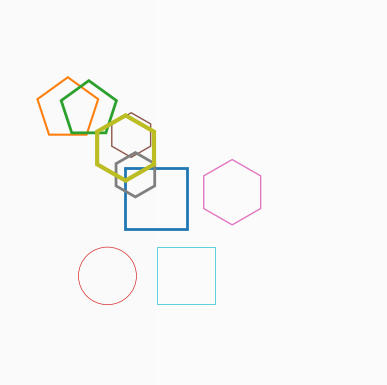[{"shape": "square", "thickness": 2, "radius": 0.4, "center": [0.403, 0.484]}, {"shape": "pentagon", "thickness": 1.5, "radius": 0.41, "center": [0.175, 0.717]}, {"shape": "pentagon", "thickness": 2, "radius": 0.37, "center": [0.229, 0.716]}, {"shape": "circle", "thickness": 0.5, "radius": 0.37, "center": [0.277, 0.283]}, {"shape": "hexagon", "thickness": 1, "radius": 0.29, "center": [0.339, 0.649]}, {"shape": "hexagon", "thickness": 1, "radius": 0.42, "center": [0.599, 0.501]}, {"shape": "hexagon", "thickness": 2, "radius": 0.29, "center": [0.349, 0.546]}, {"shape": "hexagon", "thickness": 3, "radius": 0.42, "center": [0.324, 0.616]}, {"shape": "square", "thickness": 0.5, "radius": 0.37, "center": [0.481, 0.284]}]